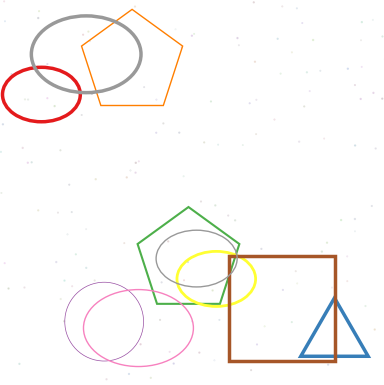[{"shape": "oval", "thickness": 2.5, "radius": 0.51, "center": [0.108, 0.754]}, {"shape": "triangle", "thickness": 2.5, "radius": 0.51, "center": [0.869, 0.125]}, {"shape": "pentagon", "thickness": 1.5, "radius": 0.69, "center": [0.49, 0.323]}, {"shape": "circle", "thickness": 0.5, "radius": 0.51, "center": [0.271, 0.165]}, {"shape": "pentagon", "thickness": 1, "radius": 0.69, "center": [0.343, 0.838]}, {"shape": "oval", "thickness": 2, "radius": 0.51, "center": [0.562, 0.276]}, {"shape": "square", "thickness": 2.5, "radius": 0.68, "center": [0.732, 0.199]}, {"shape": "oval", "thickness": 1, "radius": 0.71, "center": [0.36, 0.148]}, {"shape": "oval", "thickness": 2.5, "radius": 0.71, "center": [0.224, 0.859]}, {"shape": "oval", "thickness": 1, "radius": 0.53, "center": [0.511, 0.328]}]